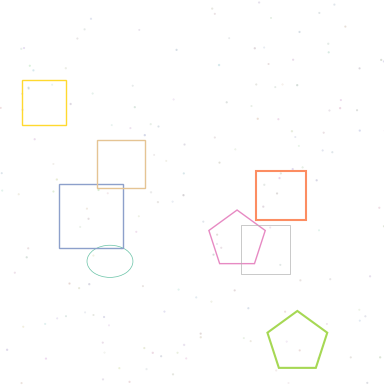[{"shape": "oval", "thickness": 0.5, "radius": 0.3, "center": [0.286, 0.321]}, {"shape": "square", "thickness": 1.5, "radius": 0.32, "center": [0.73, 0.493]}, {"shape": "square", "thickness": 1, "radius": 0.42, "center": [0.236, 0.439]}, {"shape": "pentagon", "thickness": 1, "radius": 0.38, "center": [0.616, 0.378]}, {"shape": "pentagon", "thickness": 1.5, "radius": 0.41, "center": [0.772, 0.111]}, {"shape": "square", "thickness": 1, "radius": 0.29, "center": [0.114, 0.733]}, {"shape": "square", "thickness": 1, "radius": 0.31, "center": [0.315, 0.573]}, {"shape": "square", "thickness": 0.5, "radius": 0.32, "center": [0.689, 0.353]}]